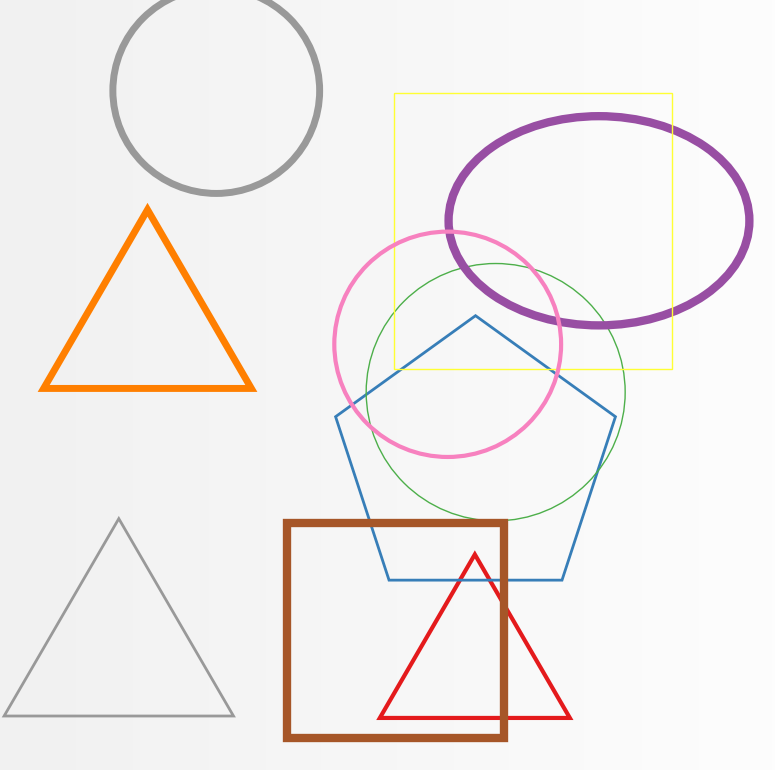[{"shape": "triangle", "thickness": 1.5, "radius": 0.71, "center": [0.613, 0.138]}, {"shape": "pentagon", "thickness": 1, "radius": 0.95, "center": [0.614, 0.4]}, {"shape": "circle", "thickness": 0.5, "radius": 0.84, "center": [0.64, 0.491]}, {"shape": "oval", "thickness": 3, "radius": 0.97, "center": [0.773, 0.713]}, {"shape": "triangle", "thickness": 2.5, "radius": 0.77, "center": [0.19, 0.573]}, {"shape": "square", "thickness": 0.5, "radius": 0.9, "center": [0.688, 0.7]}, {"shape": "square", "thickness": 3, "radius": 0.7, "center": [0.51, 0.182]}, {"shape": "circle", "thickness": 1.5, "radius": 0.73, "center": [0.578, 0.553]}, {"shape": "circle", "thickness": 2.5, "radius": 0.67, "center": [0.279, 0.882]}, {"shape": "triangle", "thickness": 1, "radius": 0.85, "center": [0.153, 0.156]}]